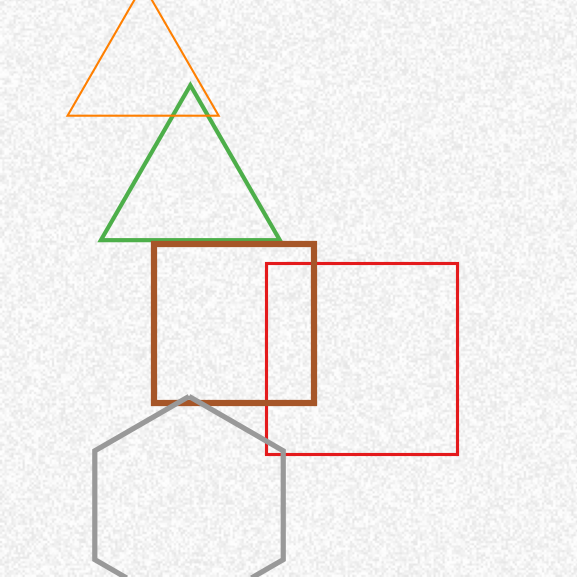[{"shape": "square", "thickness": 1.5, "radius": 0.83, "center": [0.625, 0.379]}, {"shape": "triangle", "thickness": 2, "radius": 0.89, "center": [0.33, 0.673]}, {"shape": "triangle", "thickness": 1, "radius": 0.76, "center": [0.248, 0.874]}, {"shape": "square", "thickness": 3, "radius": 0.69, "center": [0.405, 0.439]}, {"shape": "hexagon", "thickness": 2.5, "radius": 0.94, "center": [0.327, 0.124]}]